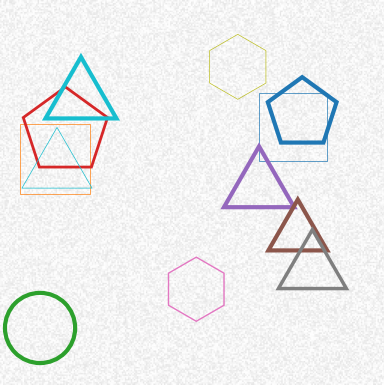[{"shape": "pentagon", "thickness": 3, "radius": 0.47, "center": [0.785, 0.706]}, {"shape": "square", "thickness": 0.5, "radius": 0.44, "center": [0.762, 0.671]}, {"shape": "square", "thickness": 0.5, "radius": 0.45, "center": [0.143, 0.586]}, {"shape": "circle", "thickness": 3, "radius": 0.46, "center": [0.104, 0.148]}, {"shape": "pentagon", "thickness": 2, "radius": 0.58, "center": [0.17, 0.659]}, {"shape": "triangle", "thickness": 3, "radius": 0.53, "center": [0.673, 0.514]}, {"shape": "triangle", "thickness": 3, "radius": 0.44, "center": [0.773, 0.394]}, {"shape": "hexagon", "thickness": 1, "radius": 0.42, "center": [0.51, 0.249]}, {"shape": "triangle", "thickness": 2.5, "radius": 0.51, "center": [0.811, 0.301]}, {"shape": "hexagon", "thickness": 0.5, "radius": 0.42, "center": [0.618, 0.826]}, {"shape": "triangle", "thickness": 3, "radius": 0.53, "center": [0.21, 0.746]}, {"shape": "triangle", "thickness": 0.5, "radius": 0.53, "center": [0.148, 0.564]}]